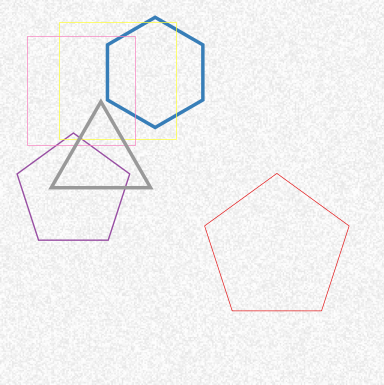[{"shape": "pentagon", "thickness": 0.5, "radius": 0.99, "center": [0.719, 0.352]}, {"shape": "hexagon", "thickness": 2.5, "radius": 0.72, "center": [0.403, 0.812]}, {"shape": "pentagon", "thickness": 1, "radius": 0.77, "center": [0.191, 0.501]}, {"shape": "square", "thickness": 0.5, "radius": 0.76, "center": [0.306, 0.792]}, {"shape": "square", "thickness": 0.5, "radius": 0.7, "center": [0.211, 0.765]}, {"shape": "triangle", "thickness": 2.5, "radius": 0.74, "center": [0.262, 0.587]}]